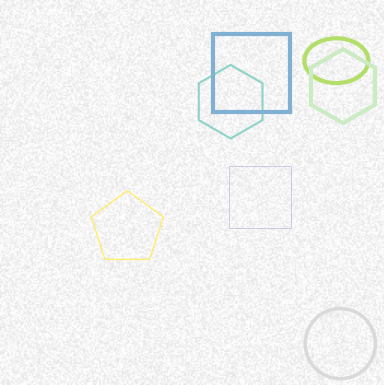[{"shape": "hexagon", "thickness": 1.5, "radius": 0.48, "center": [0.599, 0.736]}, {"shape": "square", "thickness": 0.5, "radius": 0.4, "center": [0.676, 0.489]}, {"shape": "square", "thickness": 3, "radius": 0.5, "center": [0.653, 0.81]}, {"shape": "oval", "thickness": 3, "radius": 0.42, "center": [0.874, 0.842]}, {"shape": "circle", "thickness": 2.5, "radius": 0.46, "center": [0.884, 0.107]}, {"shape": "hexagon", "thickness": 3, "radius": 0.48, "center": [0.891, 0.776]}, {"shape": "pentagon", "thickness": 1, "radius": 0.49, "center": [0.331, 0.406]}]